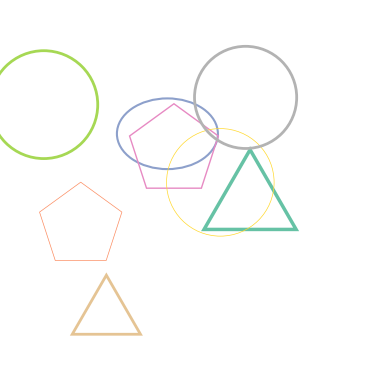[{"shape": "triangle", "thickness": 2.5, "radius": 0.69, "center": [0.65, 0.473]}, {"shape": "pentagon", "thickness": 0.5, "radius": 0.56, "center": [0.21, 0.414]}, {"shape": "oval", "thickness": 1.5, "radius": 0.66, "center": [0.435, 0.653]}, {"shape": "pentagon", "thickness": 1, "radius": 0.61, "center": [0.452, 0.609]}, {"shape": "circle", "thickness": 2, "radius": 0.7, "center": [0.114, 0.728]}, {"shape": "circle", "thickness": 0.5, "radius": 0.7, "center": [0.572, 0.526]}, {"shape": "triangle", "thickness": 2, "radius": 0.51, "center": [0.276, 0.183]}, {"shape": "circle", "thickness": 2, "radius": 0.66, "center": [0.638, 0.747]}]